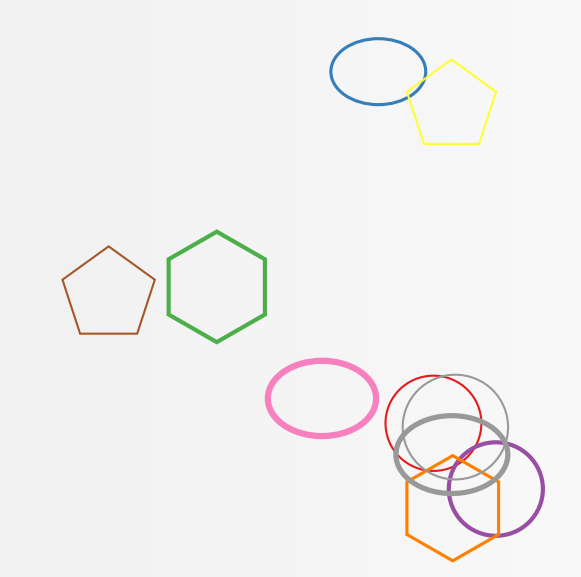[{"shape": "circle", "thickness": 1, "radius": 0.41, "center": [0.746, 0.266]}, {"shape": "oval", "thickness": 1.5, "radius": 0.41, "center": [0.651, 0.875]}, {"shape": "hexagon", "thickness": 2, "radius": 0.48, "center": [0.373, 0.502]}, {"shape": "circle", "thickness": 2, "radius": 0.4, "center": [0.853, 0.152]}, {"shape": "hexagon", "thickness": 1.5, "radius": 0.46, "center": [0.779, 0.119]}, {"shape": "pentagon", "thickness": 1, "radius": 0.4, "center": [0.777, 0.815]}, {"shape": "pentagon", "thickness": 1, "radius": 0.42, "center": [0.187, 0.489]}, {"shape": "oval", "thickness": 3, "radius": 0.47, "center": [0.554, 0.309]}, {"shape": "circle", "thickness": 1, "radius": 0.45, "center": [0.783, 0.26]}, {"shape": "oval", "thickness": 2.5, "radius": 0.48, "center": [0.777, 0.212]}]